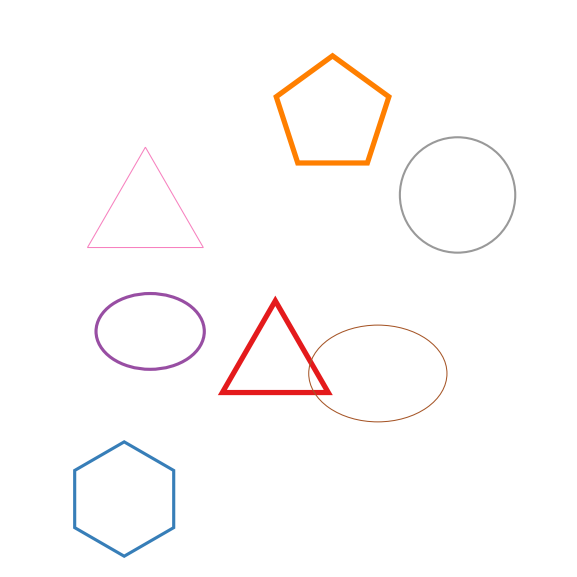[{"shape": "triangle", "thickness": 2.5, "radius": 0.53, "center": [0.477, 0.372]}, {"shape": "hexagon", "thickness": 1.5, "radius": 0.49, "center": [0.215, 0.135]}, {"shape": "oval", "thickness": 1.5, "radius": 0.47, "center": [0.26, 0.425]}, {"shape": "pentagon", "thickness": 2.5, "radius": 0.51, "center": [0.576, 0.8]}, {"shape": "oval", "thickness": 0.5, "radius": 0.6, "center": [0.654, 0.352]}, {"shape": "triangle", "thickness": 0.5, "radius": 0.58, "center": [0.252, 0.628]}, {"shape": "circle", "thickness": 1, "radius": 0.5, "center": [0.792, 0.662]}]